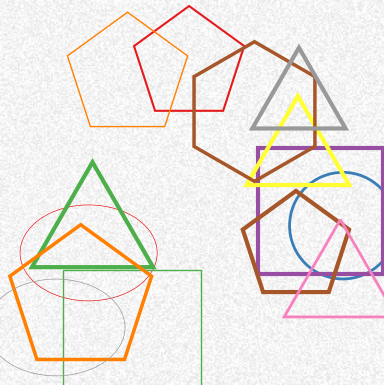[{"shape": "pentagon", "thickness": 1.5, "radius": 0.75, "center": [0.491, 0.834]}, {"shape": "oval", "thickness": 0.5, "radius": 0.89, "center": [0.23, 0.343]}, {"shape": "circle", "thickness": 2, "radius": 0.69, "center": [0.891, 0.414]}, {"shape": "square", "thickness": 1, "radius": 0.89, "center": [0.343, 0.121]}, {"shape": "triangle", "thickness": 3, "radius": 0.91, "center": [0.24, 0.397]}, {"shape": "square", "thickness": 3, "radius": 0.82, "center": [0.832, 0.453]}, {"shape": "pentagon", "thickness": 1, "radius": 0.82, "center": [0.331, 0.804]}, {"shape": "pentagon", "thickness": 2.5, "radius": 0.97, "center": [0.21, 0.223]}, {"shape": "triangle", "thickness": 3, "radius": 0.77, "center": [0.774, 0.596]}, {"shape": "hexagon", "thickness": 2.5, "radius": 0.91, "center": [0.661, 0.71]}, {"shape": "pentagon", "thickness": 3, "radius": 0.73, "center": [0.769, 0.359]}, {"shape": "triangle", "thickness": 2, "radius": 0.84, "center": [0.884, 0.261]}, {"shape": "oval", "thickness": 0.5, "radius": 0.9, "center": [0.145, 0.149]}, {"shape": "triangle", "thickness": 3, "radius": 0.7, "center": [0.777, 0.736]}]